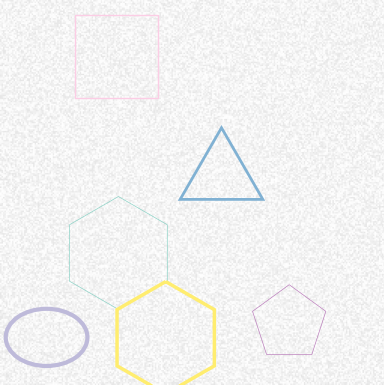[{"shape": "hexagon", "thickness": 0.5, "radius": 0.73, "center": [0.308, 0.343]}, {"shape": "oval", "thickness": 3, "radius": 0.53, "center": [0.121, 0.124]}, {"shape": "triangle", "thickness": 2, "radius": 0.62, "center": [0.575, 0.544]}, {"shape": "square", "thickness": 1, "radius": 0.54, "center": [0.302, 0.854]}, {"shape": "pentagon", "thickness": 0.5, "radius": 0.5, "center": [0.751, 0.16]}, {"shape": "hexagon", "thickness": 2.5, "radius": 0.73, "center": [0.43, 0.123]}]